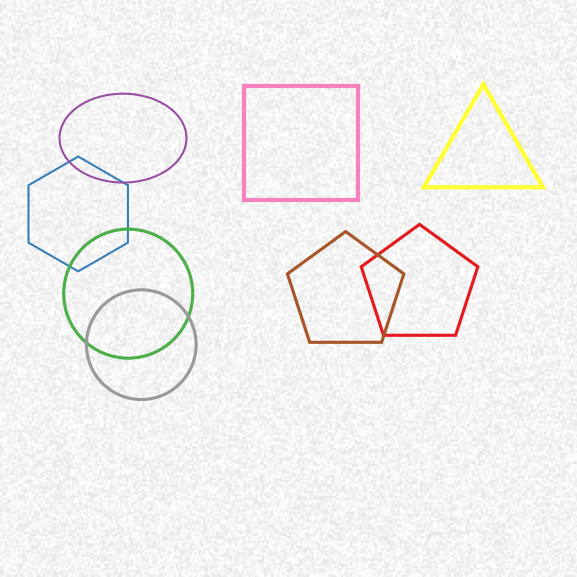[{"shape": "pentagon", "thickness": 1.5, "radius": 0.53, "center": [0.726, 0.504]}, {"shape": "hexagon", "thickness": 1, "radius": 0.5, "center": [0.135, 0.629]}, {"shape": "circle", "thickness": 1.5, "radius": 0.56, "center": [0.222, 0.491]}, {"shape": "oval", "thickness": 1, "radius": 0.55, "center": [0.213, 0.76]}, {"shape": "triangle", "thickness": 2, "radius": 0.6, "center": [0.837, 0.734]}, {"shape": "pentagon", "thickness": 1.5, "radius": 0.53, "center": [0.599, 0.492]}, {"shape": "square", "thickness": 2, "radius": 0.49, "center": [0.522, 0.751]}, {"shape": "circle", "thickness": 1.5, "radius": 0.47, "center": [0.245, 0.402]}]